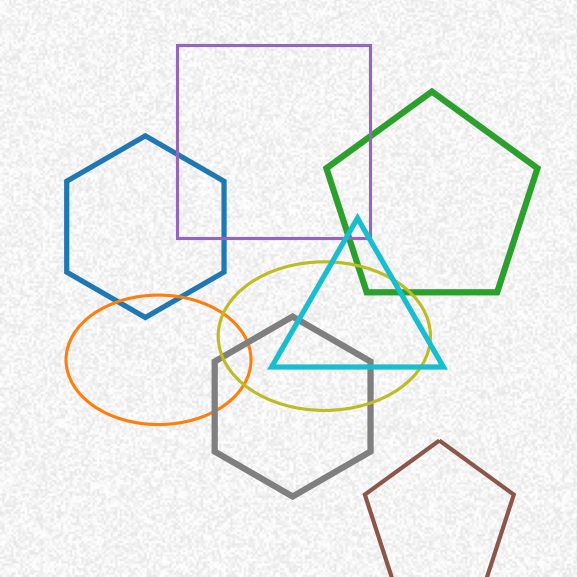[{"shape": "hexagon", "thickness": 2.5, "radius": 0.79, "center": [0.252, 0.607]}, {"shape": "oval", "thickness": 1.5, "radius": 0.8, "center": [0.274, 0.376]}, {"shape": "pentagon", "thickness": 3, "radius": 0.96, "center": [0.748, 0.648]}, {"shape": "square", "thickness": 1.5, "radius": 0.84, "center": [0.474, 0.754]}, {"shape": "pentagon", "thickness": 2, "radius": 0.68, "center": [0.761, 0.101]}, {"shape": "hexagon", "thickness": 3, "radius": 0.78, "center": [0.507, 0.295]}, {"shape": "oval", "thickness": 1.5, "radius": 0.92, "center": [0.562, 0.417]}, {"shape": "triangle", "thickness": 2.5, "radius": 0.86, "center": [0.619, 0.45]}]